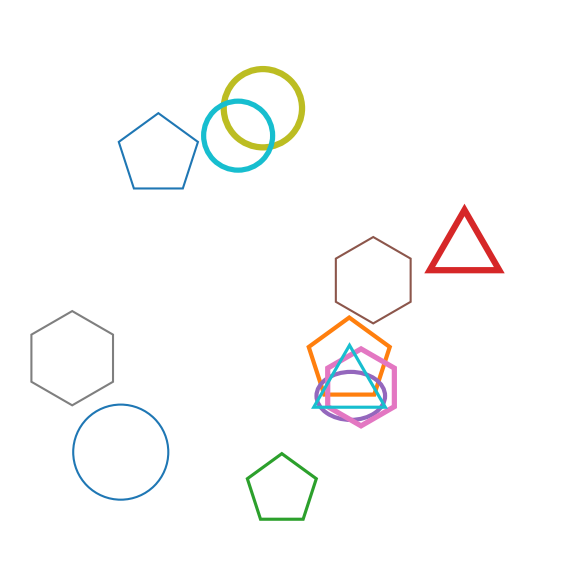[{"shape": "circle", "thickness": 1, "radius": 0.41, "center": [0.209, 0.216]}, {"shape": "pentagon", "thickness": 1, "radius": 0.36, "center": [0.274, 0.731]}, {"shape": "pentagon", "thickness": 2, "radius": 0.37, "center": [0.605, 0.376]}, {"shape": "pentagon", "thickness": 1.5, "radius": 0.31, "center": [0.488, 0.151]}, {"shape": "triangle", "thickness": 3, "radius": 0.35, "center": [0.804, 0.566]}, {"shape": "oval", "thickness": 2, "radius": 0.3, "center": [0.607, 0.314]}, {"shape": "hexagon", "thickness": 1, "radius": 0.37, "center": [0.646, 0.514]}, {"shape": "hexagon", "thickness": 2.5, "radius": 0.33, "center": [0.625, 0.328]}, {"shape": "hexagon", "thickness": 1, "radius": 0.41, "center": [0.125, 0.379]}, {"shape": "circle", "thickness": 3, "radius": 0.34, "center": [0.455, 0.812]}, {"shape": "triangle", "thickness": 1.5, "radius": 0.36, "center": [0.605, 0.33]}, {"shape": "circle", "thickness": 2.5, "radius": 0.3, "center": [0.412, 0.764]}]